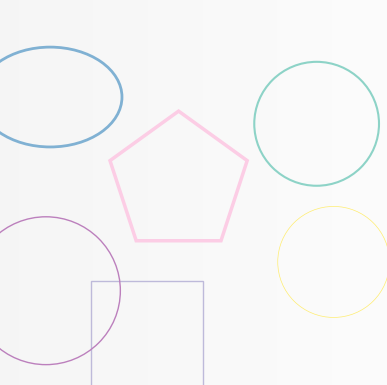[{"shape": "circle", "thickness": 1.5, "radius": 0.8, "center": [0.817, 0.678]}, {"shape": "square", "thickness": 1, "radius": 0.72, "center": [0.379, 0.126]}, {"shape": "oval", "thickness": 2, "radius": 0.93, "center": [0.13, 0.748]}, {"shape": "pentagon", "thickness": 2.5, "radius": 0.93, "center": [0.461, 0.525]}, {"shape": "circle", "thickness": 1, "radius": 0.96, "center": [0.119, 0.245]}, {"shape": "circle", "thickness": 0.5, "radius": 0.72, "center": [0.861, 0.32]}]